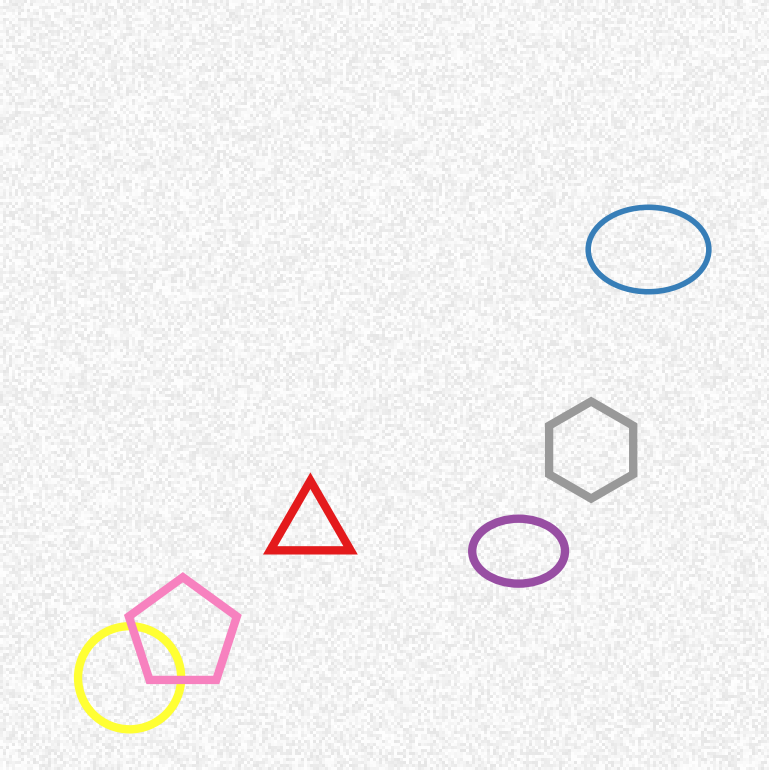[{"shape": "triangle", "thickness": 3, "radius": 0.3, "center": [0.403, 0.315]}, {"shape": "oval", "thickness": 2, "radius": 0.39, "center": [0.842, 0.676]}, {"shape": "oval", "thickness": 3, "radius": 0.3, "center": [0.674, 0.284]}, {"shape": "circle", "thickness": 3, "radius": 0.33, "center": [0.168, 0.12]}, {"shape": "pentagon", "thickness": 3, "radius": 0.37, "center": [0.237, 0.177]}, {"shape": "hexagon", "thickness": 3, "radius": 0.32, "center": [0.768, 0.416]}]